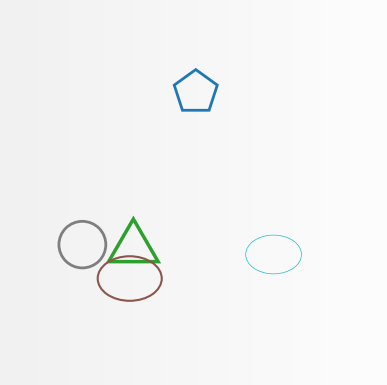[{"shape": "pentagon", "thickness": 2, "radius": 0.29, "center": [0.505, 0.761]}, {"shape": "triangle", "thickness": 2.5, "radius": 0.37, "center": [0.344, 0.357]}, {"shape": "oval", "thickness": 1.5, "radius": 0.41, "center": [0.335, 0.277]}, {"shape": "circle", "thickness": 2, "radius": 0.3, "center": [0.213, 0.365]}, {"shape": "oval", "thickness": 0.5, "radius": 0.36, "center": [0.706, 0.339]}]